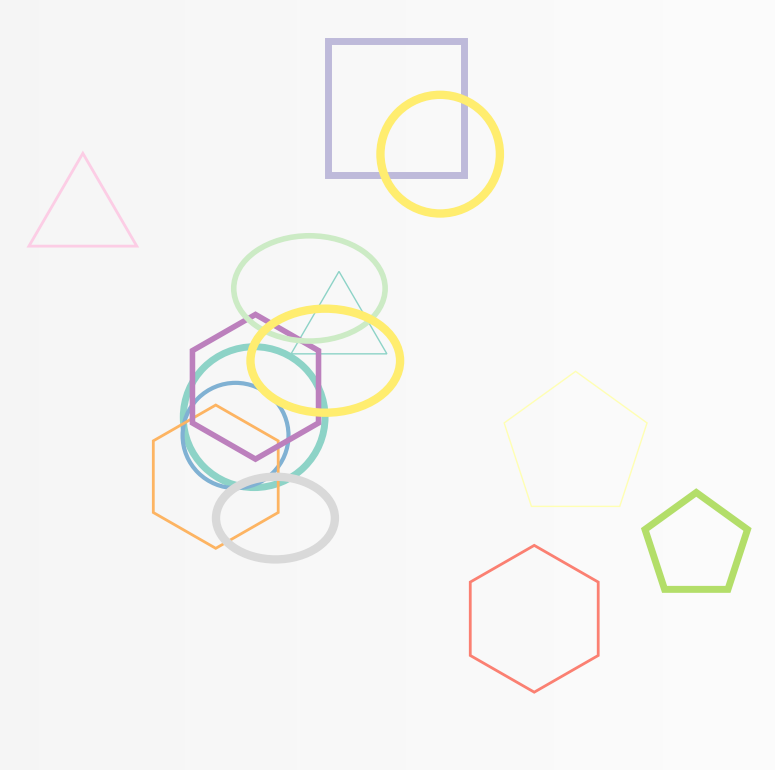[{"shape": "circle", "thickness": 2.5, "radius": 0.46, "center": [0.328, 0.458]}, {"shape": "triangle", "thickness": 0.5, "radius": 0.36, "center": [0.437, 0.576]}, {"shape": "pentagon", "thickness": 0.5, "radius": 0.48, "center": [0.743, 0.421]}, {"shape": "square", "thickness": 2.5, "radius": 0.44, "center": [0.511, 0.86]}, {"shape": "hexagon", "thickness": 1, "radius": 0.48, "center": [0.689, 0.196]}, {"shape": "circle", "thickness": 1.5, "radius": 0.34, "center": [0.304, 0.434]}, {"shape": "hexagon", "thickness": 1, "radius": 0.47, "center": [0.278, 0.381]}, {"shape": "pentagon", "thickness": 2.5, "radius": 0.35, "center": [0.898, 0.291]}, {"shape": "triangle", "thickness": 1, "radius": 0.4, "center": [0.107, 0.721]}, {"shape": "oval", "thickness": 3, "radius": 0.38, "center": [0.355, 0.327]}, {"shape": "hexagon", "thickness": 2, "radius": 0.47, "center": [0.33, 0.498]}, {"shape": "oval", "thickness": 2, "radius": 0.49, "center": [0.399, 0.625]}, {"shape": "circle", "thickness": 3, "radius": 0.39, "center": [0.568, 0.8]}, {"shape": "oval", "thickness": 3, "radius": 0.48, "center": [0.42, 0.532]}]